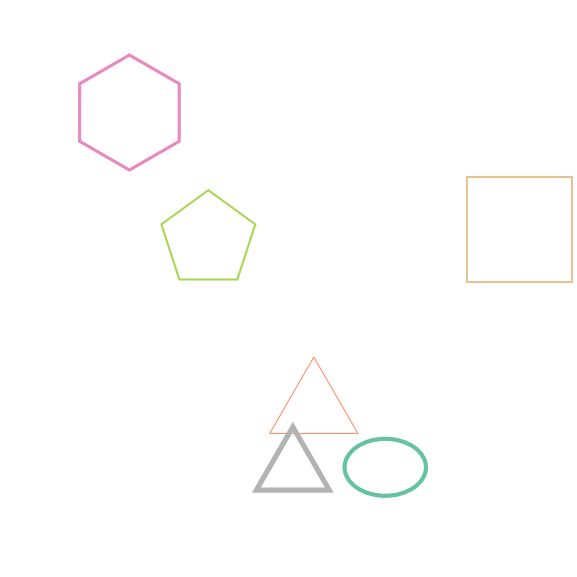[{"shape": "oval", "thickness": 2, "radius": 0.35, "center": [0.667, 0.19]}, {"shape": "triangle", "thickness": 0.5, "radius": 0.44, "center": [0.543, 0.293]}, {"shape": "hexagon", "thickness": 1.5, "radius": 0.5, "center": [0.224, 0.804]}, {"shape": "pentagon", "thickness": 1, "radius": 0.43, "center": [0.361, 0.584]}, {"shape": "square", "thickness": 1, "radius": 0.46, "center": [0.899, 0.602]}, {"shape": "triangle", "thickness": 2.5, "radius": 0.36, "center": [0.507, 0.187]}]